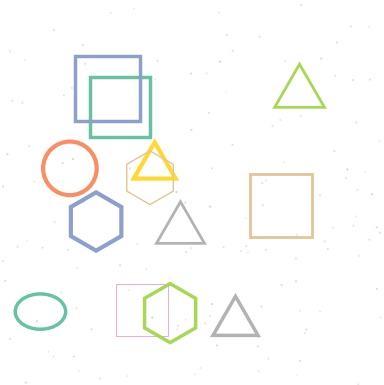[{"shape": "oval", "thickness": 2.5, "radius": 0.33, "center": [0.105, 0.191]}, {"shape": "square", "thickness": 2.5, "radius": 0.39, "center": [0.313, 0.722]}, {"shape": "circle", "thickness": 3, "radius": 0.35, "center": [0.182, 0.563]}, {"shape": "hexagon", "thickness": 3, "radius": 0.38, "center": [0.25, 0.425]}, {"shape": "square", "thickness": 2.5, "radius": 0.42, "center": [0.279, 0.77]}, {"shape": "square", "thickness": 0.5, "radius": 0.34, "center": [0.369, 0.194]}, {"shape": "triangle", "thickness": 2, "radius": 0.37, "center": [0.778, 0.759]}, {"shape": "hexagon", "thickness": 2.5, "radius": 0.38, "center": [0.442, 0.187]}, {"shape": "triangle", "thickness": 3, "radius": 0.31, "center": [0.402, 0.568]}, {"shape": "square", "thickness": 2, "radius": 0.4, "center": [0.73, 0.466]}, {"shape": "hexagon", "thickness": 1, "radius": 0.35, "center": [0.39, 0.538]}, {"shape": "triangle", "thickness": 2, "radius": 0.36, "center": [0.469, 0.404]}, {"shape": "triangle", "thickness": 2.5, "radius": 0.34, "center": [0.612, 0.163]}]